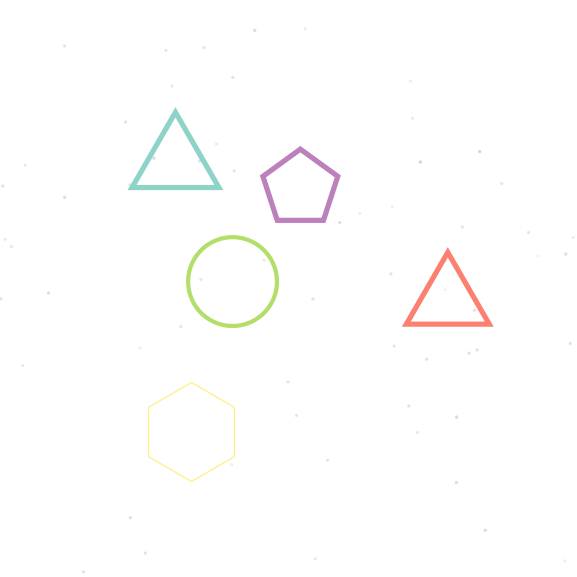[{"shape": "triangle", "thickness": 2.5, "radius": 0.43, "center": [0.304, 0.718]}, {"shape": "triangle", "thickness": 2.5, "radius": 0.41, "center": [0.775, 0.479]}, {"shape": "circle", "thickness": 2, "radius": 0.38, "center": [0.403, 0.512]}, {"shape": "pentagon", "thickness": 2.5, "radius": 0.34, "center": [0.52, 0.673]}, {"shape": "hexagon", "thickness": 0.5, "radius": 0.43, "center": [0.332, 0.251]}]